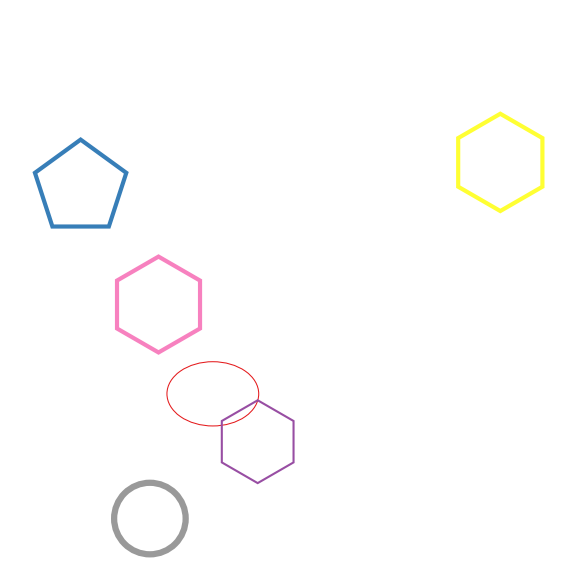[{"shape": "oval", "thickness": 0.5, "radius": 0.4, "center": [0.369, 0.317]}, {"shape": "pentagon", "thickness": 2, "radius": 0.42, "center": [0.14, 0.674]}, {"shape": "hexagon", "thickness": 1, "radius": 0.36, "center": [0.446, 0.234]}, {"shape": "hexagon", "thickness": 2, "radius": 0.42, "center": [0.866, 0.718]}, {"shape": "hexagon", "thickness": 2, "radius": 0.41, "center": [0.275, 0.472]}, {"shape": "circle", "thickness": 3, "radius": 0.31, "center": [0.26, 0.101]}]